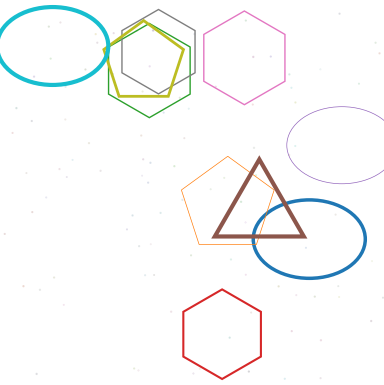[{"shape": "oval", "thickness": 2.5, "radius": 0.73, "center": [0.803, 0.379]}, {"shape": "pentagon", "thickness": 0.5, "radius": 0.63, "center": [0.592, 0.467]}, {"shape": "hexagon", "thickness": 1, "radius": 0.61, "center": [0.388, 0.817]}, {"shape": "hexagon", "thickness": 1.5, "radius": 0.58, "center": [0.577, 0.132]}, {"shape": "oval", "thickness": 0.5, "radius": 0.71, "center": [0.888, 0.623]}, {"shape": "triangle", "thickness": 3, "radius": 0.67, "center": [0.674, 0.453]}, {"shape": "hexagon", "thickness": 1, "radius": 0.61, "center": [0.635, 0.85]}, {"shape": "hexagon", "thickness": 1, "radius": 0.55, "center": [0.412, 0.866]}, {"shape": "pentagon", "thickness": 2, "radius": 0.54, "center": [0.373, 0.838]}, {"shape": "oval", "thickness": 3, "radius": 0.72, "center": [0.137, 0.881]}]